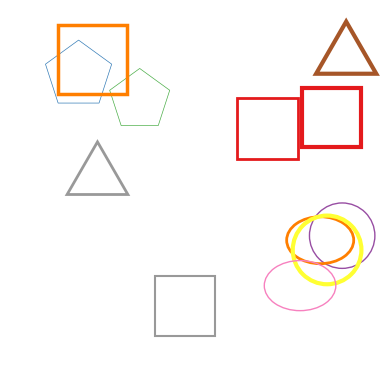[{"shape": "square", "thickness": 3, "radius": 0.38, "center": [0.861, 0.695]}, {"shape": "square", "thickness": 2, "radius": 0.4, "center": [0.696, 0.666]}, {"shape": "pentagon", "thickness": 0.5, "radius": 0.45, "center": [0.204, 0.805]}, {"shape": "pentagon", "thickness": 0.5, "radius": 0.41, "center": [0.363, 0.74]}, {"shape": "circle", "thickness": 1, "radius": 0.42, "center": [0.889, 0.388]}, {"shape": "square", "thickness": 2.5, "radius": 0.45, "center": [0.24, 0.845]}, {"shape": "oval", "thickness": 2, "radius": 0.44, "center": [0.832, 0.376]}, {"shape": "circle", "thickness": 3, "radius": 0.45, "center": [0.85, 0.351]}, {"shape": "triangle", "thickness": 3, "radius": 0.45, "center": [0.899, 0.854]}, {"shape": "oval", "thickness": 1, "radius": 0.46, "center": [0.779, 0.258]}, {"shape": "triangle", "thickness": 2, "radius": 0.46, "center": [0.253, 0.54]}, {"shape": "square", "thickness": 1.5, "radius": 0.39, "center": [0.48, 0.205]}]